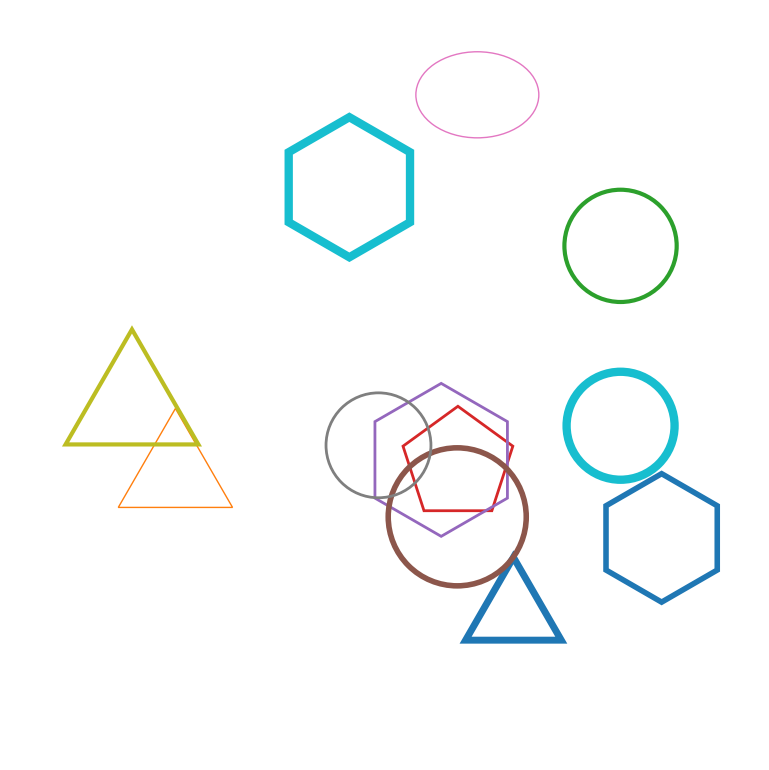[{"shape": "triangle", "thickness": 2.5, "radius": 0.36, "center": [0.667, 0.204]}, {"shape": "hexagon", "thickness": 2, "radius": 0.42, "center": [0.859, 0.301]}, {"shape": "triangle", "thickness": 0.5, "radius": 0.43, "center": [0.228, 0.384]}, {"shape": "circle", "thickness": 1.5, "radius": 0.36, "center": [0.806, 0.681]}, {"shape": "pentagon", "thickness": 1, "radius": 0.37, "center": [0.595, 0.397]}, {"shape": "hexagon", "thickness": 1, "radius": 0.5, "center": [0.573, 0.403]}, {"shape": "circle", "thickness": 2, "radius": 0.45, "center": [0.594, 0.329]}, {"shape": "oval", "thickness": 0.5, "radius": 0.4, "center": [0.62, 0.877]}, {"shape": "circle", "thickness": 1, "radius": 0.34, "center": [0.492, 0.422]}, {"shape": "triangle", "thickness": 1.5, "radius": 0.5, "center": [0.171, 0.473]}, {"shape": "hexagon", "thickness": 3, "radius": 0.45, "center": [0.454, 0.757]}, {"shape": "circle", "thickness": 3, "radius": 0.35, "center": [0.806, 0.447]}]